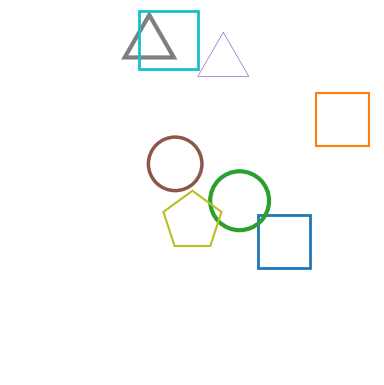[{"shape": "square", "thickness": 2, "radius": 0.34, "center": [0.737, 0.373]}, {"shape": "square", "thickness": 1.5, "radius": 0.34, "center": [0.89, 0.689]}, {"shape": "circle", "thickness": 3, "radius": 0.38, "center": [0.622, 0.479]}, {"shape": "triangle", "thickness": 0.5, "radius": 0.38, "center": [0.58, 0.84]}, {"shape": "circle", "thickness": 2.5, "radius": 0.35, "center": [0.455, 0.574]}, {"shape": "triangle", "thickness": 3, "radius": 0.37, "center": [0.388, 0.888]}, {"shape": "pentagon", "thickness": 1.5, "radius": 0.4, "center": [0.5, 0.425]}, {"shape": "square", "thickness": 2, "radius": 0.38, "center": [0.438, 0.896]}]